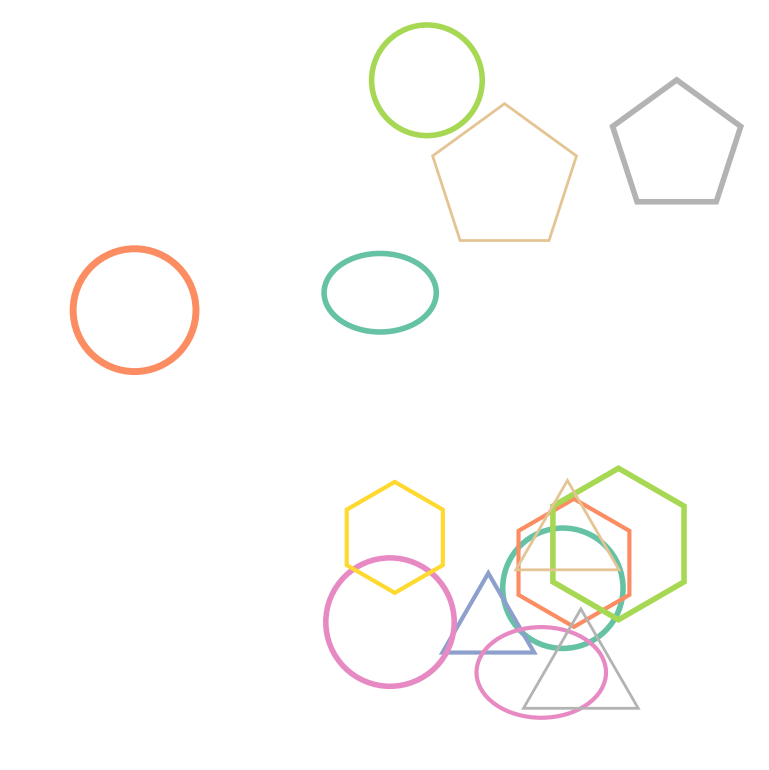[{"shape": "circle", "thickness": 2, "radius": 0.39, "center": [0.731, 0.236]}, {"shape": "oval", "thickness": 2, "radius": 0.36, "center": [0.494, 0.62]}, {"shape": "circle", "thickness": 2.5, "radius": 0.4, "center": [0.175, 0.597]}, {"shape": "hexagon", "thickness": 1.5, "radius": 0.42, "center": [0.745, 0.269]}, {"shape": "triangle", "thickness": 1.5, "radius": 0.34, "center": [0.634, 0.187]}, {"shape": "circle", "thickness": 2, "radius": 0.42, "center": [0.507, 0.192]}, {"shape": "oval", "thickness": 1.5, "radius": 0.42, "center": [0.703, 0.127]}, {"shape": "circle", "thickness": 2, "radius": 0.36, "center": [0.554, 0.896]}, {"shape": "hexagon", "thickness": 2, "radius": 0.49, "center": [0.803, 0.294]}, {"shape": "hexagon", "thickness": 1.5, "radius": 0.36, "center": [0.513, 0.302]}, {"shape": "pentagon", "thickness": 1, "radius": 0.49, "center": [0.655, 0.767]}, {"shape": "triangle", "thickness": 1, "radius": 0.39, "center": [0.737, 0.299]}, {"shape": "triangle", "thickness": 1, "radius": 0.43, "center": [0.754, 0.123]}, {"shape": "pentagon", "thickness": 2, "radius": 0.44, "center": [0.879, 0.809]}]